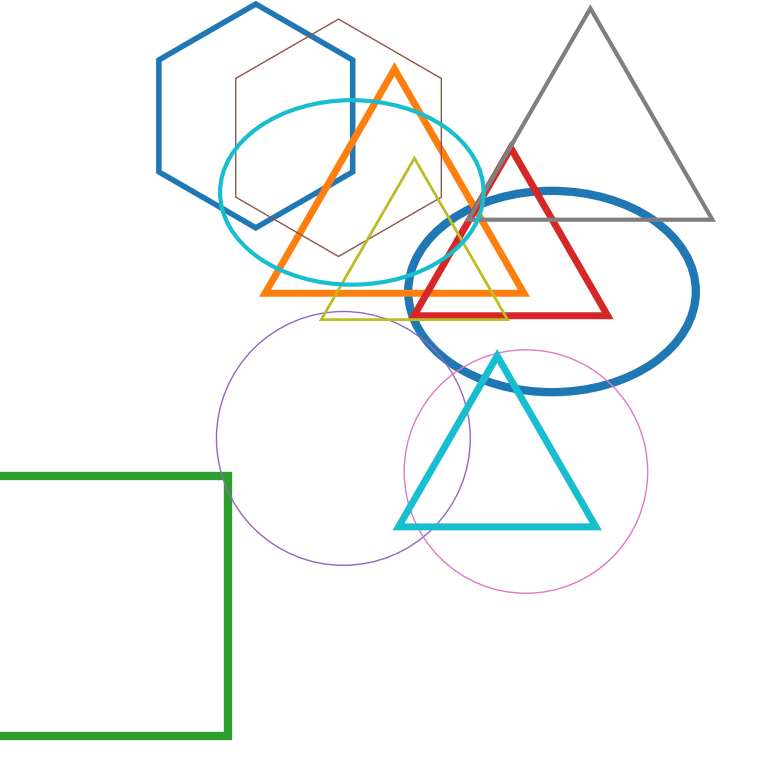[{"shape": "oval", "thickness": 3, "radius": 0.93, "center": [0.717, 0.621]}, {"shape": "hexagon", "thickness": 2, "radius": 0.73, "center": [0.332, 0.849]}, {"shape": "triangle", "thickness": 2.5, "radius": 0.97, "center": [0.512, 0.716]}, {"shape": "square", "thickness": 3, "radius": 0.84, "center": [0.128, 0.213]}, {"shape": "triangle", "thickness": 2.5, "radius": 0.73, "center": [0.663, 0.663]}, {"shape": "circle", "thickness": 0.5, "radius": 0.82, "center": [0.446, 0.431]}, {"shape": "hexagon", "thickness": 0.5, "radius": 0.77, "center": [0.44, 0.821]}, {"shape": "circle", "thickness": 0.5, "radius": 0.79, "center": [0.683, 0.388]}, {"shape": "triangle", "thickness": 1.5, "radius": 0.91, "center": [0.767, 0.806]}, {"shape": "triangle", "thickness": 1, "radius": 0.7, "center": [0.538, 0.655]}, {"shape": "triangle", "thickness": 2.5, "radius": 0.74, "center": [0.646, 0.39]}, {"shape": "oval", "thickness": 1.5, "radius": 0.86, "center": [0.457, 0.75]}]